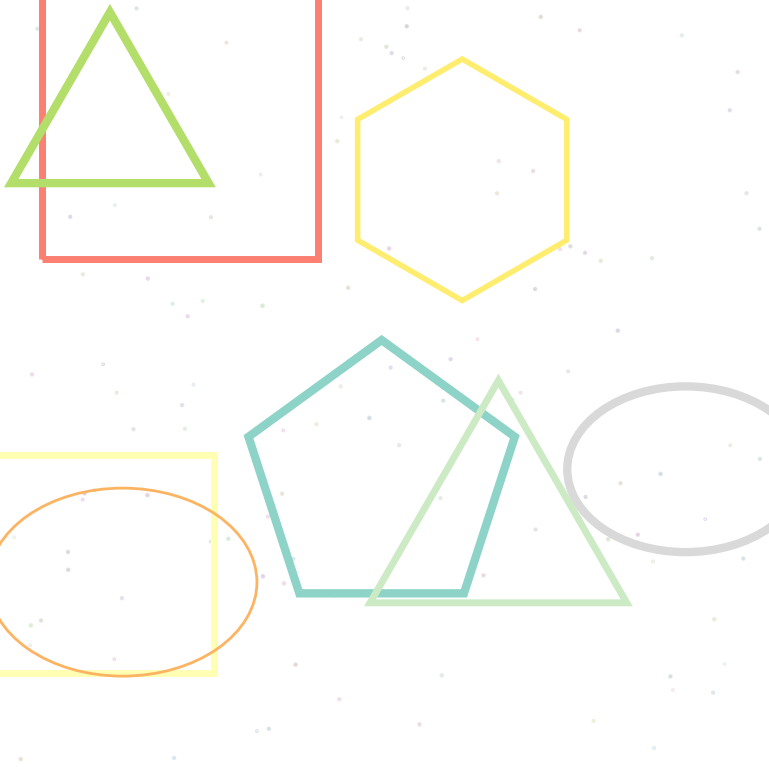[{"shape": "pentagon", "thickness": 3, "radius": 0.91, "center": [0.496, 0.377]}, {"shape": "square", "thickness": 2.5, "radius": 0.71, "center": [0.137, 0.268]}, {"shape": "square", "thickness": 2.5, "radius": 0.89, "center": [0.233, 0.842]}, {"shape": "oval", "thickness": 1, "radius": 0.87, "center": [0.159, 0.244]}, {"shape": "triangle", "thickness": 3, "radius": 0.74, "center": [0.143, 0.836]}, {"shape": "oval", "thickness": 3, "radius": 0.77, "center": [0.89, 0.391]}, {"shape": "triangle", "thickness": 2.5, "radius": 0.96, "center": [0.647, 0.313]}, {"shape": "hexagon", "thickness": 2, "radius": 0.78, "center": [0.6, 0.766]}]